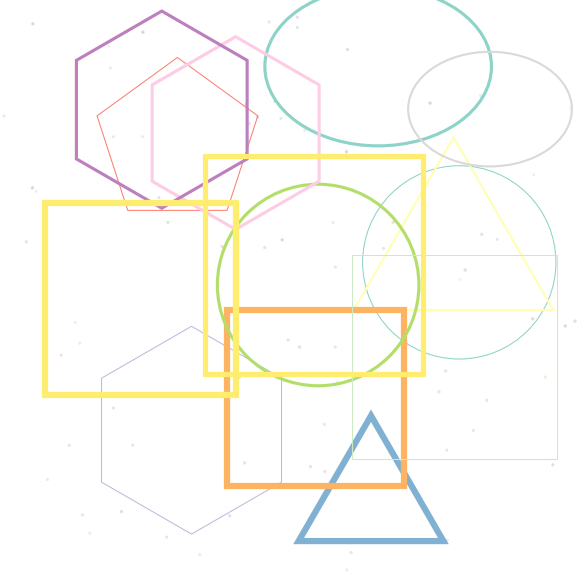[{"shape": "oval", "thickness": 1.5, "radius": 0.98, "center": [0.655, 0.884]}, {"shape": "circle", "thickness": 0.5, "radius": 0.84, "center": [0.795, 0.545]}, {"shape": "triangle", "thickness": 1, "radius": 1.0, "center": [0.785, 0.562]}, {"shape": "hexagon", "thickness": 0.5, "radius": 0.9, "center": [0.332, 0.254]}, {"shape": "pentagon", "thickness": 0.5, "radius": 0.73, "center": [0.307, 0.753]}, {"shape": "triangle", "thickness": 3, "radius": 0.72, "center": [0.642, 0.135]}, {"shape": "square", "thickness": 3, "radius": 0.77, "center": [0.547, 0.31]}, {"shape": "circle", "thickness": 1.5, "radius": 0.87, "center": [0.551, 0.506]}, {"shape": "hexagon", "thickness": 1.5, "radius": 0.83, "center": [0.408, 0.769]}, {"shape": "oval", "thickness": 1, "radius": 0.71, "center": [0.848, 0.81]}, {"shape": "hexagon", "thickness": 1.5, "radius": 0.85, "center": [0.28, 0.809]}, {"shape": "square", "thickness": 0.5, "radius": 0.88, "center": [0.787, 0.381]}, {"shape": "square", "thickness": 2.5, "radius": 0.94, "center": [0.544, 0.54]}, {"shape": "square", "thickness": 3, "radius": 0.83, "center": [0.243, 0.481]}]